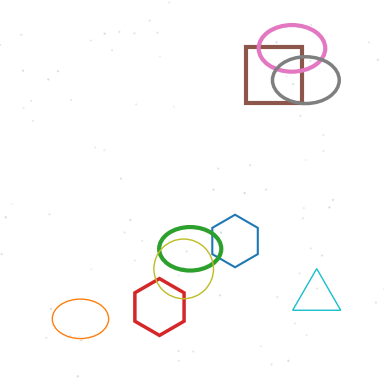[{"shape": "hexagon", "thickness": 1.5, "radius": 0.34, "center": [0.611, 0.374]}, {"shape": "oval", "thickness": 1, "radius": 0.37, "center": [0.209, 0.172]}, {"shape": "oval", "thickness": 3, "radius": 0.4, "center": [0.494, 0.354]}, {"shape": "hexagon", "thickness": 2.5, "radius": 0.37, "center": [0.414, 0.203]}, {"shape": "square", "thickness": 3, "radius": 0.36, "center": [0.712, 0.804]}, {"shape": "oval", "thickness": 3, "radius": 0.43, "center": [0.758, 0.874]}, {"shape": "oval", "thickness": 2.5, "radius": 0.43, "center": [0.794, 0.792]}, {"shape": "circle", "thickness": 1, "radius": 0.39, "center": [0.477, 0.302]}, {"shape": "triangle", "thickness": 1, "radius": 0.36, "center": [0.823, 0.23]}]